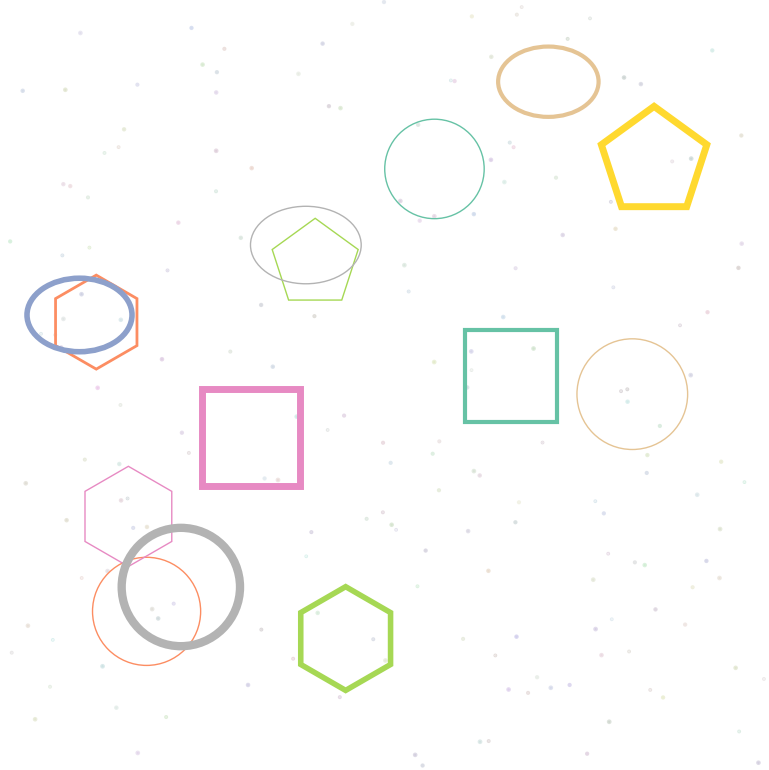[{"shape": "square", "thickness": 1.5, "radius": 0.3, "center": [0.663, 0.512]}, {"shape": "circle", "thickness": 0.5, "radius": 0.32, "center": [0.564, 0.781]}, {"shape": "circle", "thickness": 0.5, "radius": 0.35, "center": [0.19, 0.206]}, {"shape": "hexagon", "thickness": 1, "radius": 0.31, "center": [0.125, 0.582]}, {"shape": "oval", "thickness": 2, "radius": 0.34, "center": [0.103, 0.591]}, {"shape": "hexagon", "thickness": 0.5, "radius": 0.33, "center": [0.167, 0.329]}, {"shape": "square", "thickness": 2.5, "radius": 0.32, "center": [0.326, 0.432]}, {"shape": "hexagon", "thickness": 2, "radius": 0.34, "center": [0.449, 0.171]}, {"shape": "pentagon", "thickness": 0.5, "radius": 0.29, "center": [0.409, 0.658]}, {"shape": "pentagon", "thickness": 2.5, "radius": 0.36, "center": [0.849, 0.79]}, {"shape": "circle", "thickness": 0.5, "radius": 0.36, "center": [0.821, 0.488]}, {"shape": "oval", "thickness": 1.5, "radius": 0.33, "center": [0.712, 0.894]}, {"shape": "circle", "thickness": 3, "radius": 0.38, "center": [0.235, 0.238]}, {"shape": "oval", "thickness": 0.5, "radius": 0.36, "center": [0.397, 0.682]}]